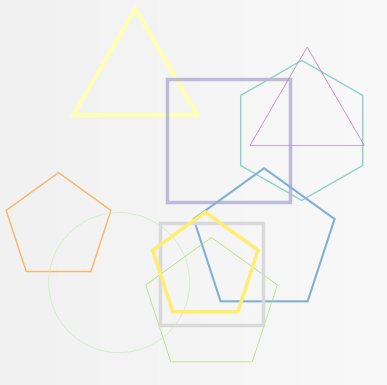[{"shape": "hexagon", "thickness": 1, "radius": 0.91, "center": [0.779, 0.661]}, {"shape": "triangle", "thickness": 3, "radius": 0.92, "center": [0.349, 0.793]}, {"shape": "square", "thickness": 2.5, "radius": 0.8, "center": [0.59, 0.635]}, {"shape": "pentagon", "thickness": 1.5, "radius": 0.96, "center": [0.682, 0.372]}, {"shape": "pentagon", "thickness": 1, "radius": 0.71, "center": [0.151, 0.41]}, {"shape": "pentagon", "thickness": 0.5, "radius": 0.89, "center": [0.546, 0.205]}, {"shape": "square", "thickness": 2.5, "radius": 0.67, "center": [0.546, 0.288]}, {"shape": "triangle", "thickness": 0.5, "radius": 0.85, "center": [0.793, 0.707]}, {"shape": "circle", "thickness": 0.5, "radius": 0.91, "center": [0.307, 0.266]}, {"shape": "pentagon", "thickness": 2.5, "radius": 0.71, "center": [0.53, 0.306]}]